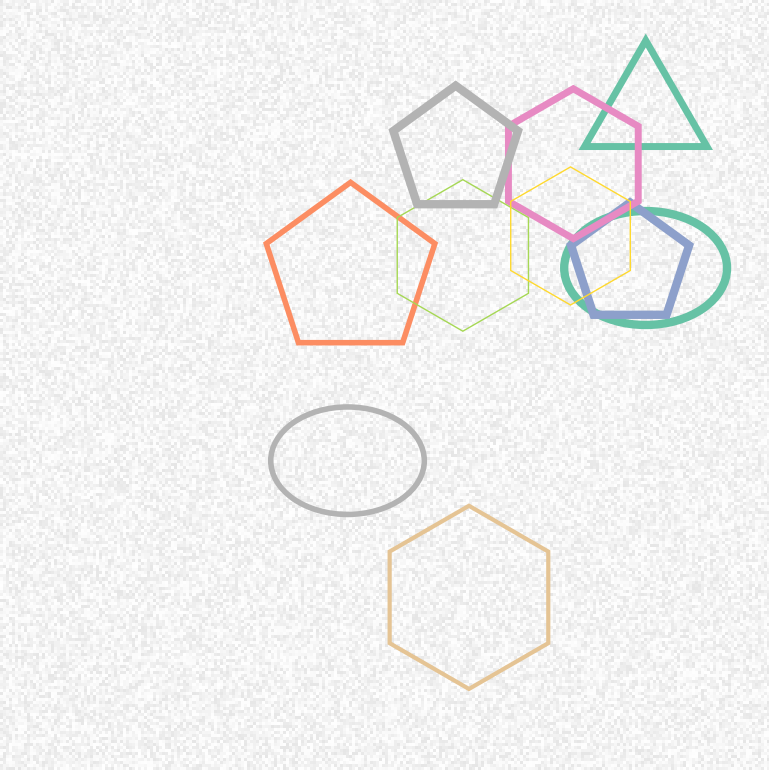[{"shape": "oval", "thickness": 3, "radius": 0.53, "center": [0.838, 0.652]}, {"shape": "triangle", "thickness": 2.5, "radius": 0.46, "center": [0.839, 0.856]}, {"shape": "pentagon", "thickness": 2, "radius": 0.58, "center": [0.455, 0.648]}, {"shape": "pentagon", "thickness": 3, "radius": 0.4, "center": [0.818, 0.656]}, {"shape": "hexagon", "thickness": 2.5, "radius": 0.49, "center": [0.745, 0.787]}, {"shape": "hexagon", "thickness": 0.5, "radius": 0.49, "center": [0.601, 0.668]}, {"shape": "hexagon", "thickness": 0.5, "radius": 0.45, "center": [0.741, 0.694]}, {"shape": "hexagon", "thickness": 1.5, "radius": 0.59, "center": [0.609, 0.224]}, {"shape": "oval", "thickness": 2, "radius": 0.5, "center": [0.451, 0.402]}, {"shape": "pentagon", "thickness": 3, "radius": 0.43, "center": [0.592, 0.804]}]